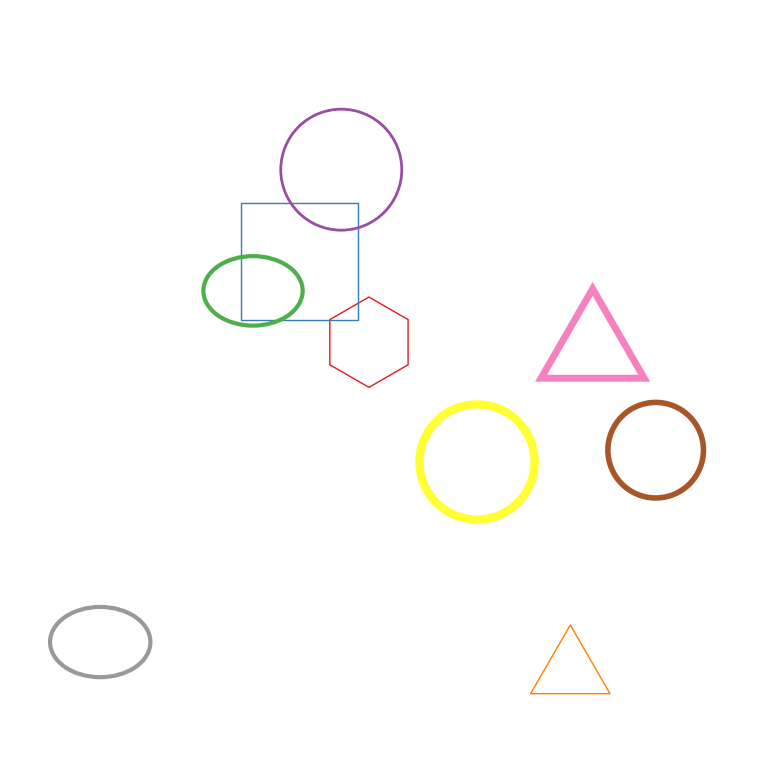[{"shape": "hexagon", "thickness": 0.5, "radius": 0.29, "center": [0.479, 0.556]}, {"shape": "square", "thickness": 0.5, "radius": 0.38, "center": [0.389, 0.661]}, {"shape": "oval", "thickness": 1.5, "radius": 0.32, "center": [0.329, 0.622]}, {"shape": "circle", "thickness": 1, "radius": 0.39, "center": [0.443, 0.78]}, {"shape": "triangle", "thickness": 0.5, "radius": 0.3, "center": [0.741, 0.129]}, {"shape": "circle", "thickness": 3, "radius": 0.37, "center": [0.62, 0.4]}, {"shape": "circle", "thickness": 2, "radius": 0.31, "center": [0.852, 0.415]}, {"shape": "triangle", "thickness": 2.5, "radius": 0.39, "center": [0.77, 0.547]}, {"shape": "oval", "thickness": 1.5, "radius": 0.33, "center": [0.13, 0.166]}]